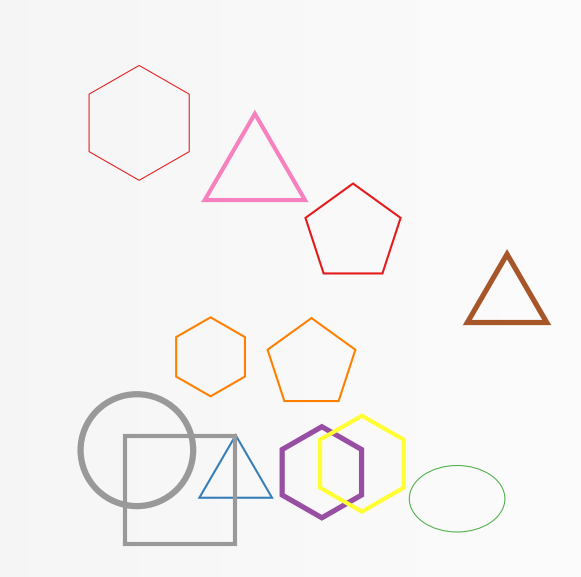[{"shape": "hexagon", "thickness": 0.5, "radius": 0.5, "center": [0.239, 0.786]}, {"shape": "pentagon", "thickness": 1, "radius": 0.43, "center": [0.607, 0.595]}, {"shape": "triangle", "thickness": 1, "radius": 0.36, "center": [0.406, 0.173]}, {"shape": "oval", "thickness": 0.5, "radius": 0.41, "center": [0.786, 0.135]}, {"shape": "hexagon", "thickness": 2.5, "radius": 0.39, "center": [0.554, 0.181]}, {"shape": "hexagon", "thickness": 1, "radius": 0.34, "center": [0.362, 0.381]}, {"shape": "pentagon", "thickness": 1, "radius": 0.4, "center": [0.536, 0.369]}, {"shape": "hexagon", "thickness": 2, "radius": 0.42, "center": [0.623, 0.196]}, {"shape": "triangle", "thickness": 2.5, "radius": 0.39, "center": [0.872, 0.48]}, {"shape": "triangle", "thickness": 2, "radius": 0.5, "center": [0.438, 0.703]}, {"shape": "circle", "thickness": 3, "radius": 0.48, "center": [0.235, 0.22]}, {"shape": "square", "thickness": 2, "radius": 0.47, "center": [0.31, 0.151]}]